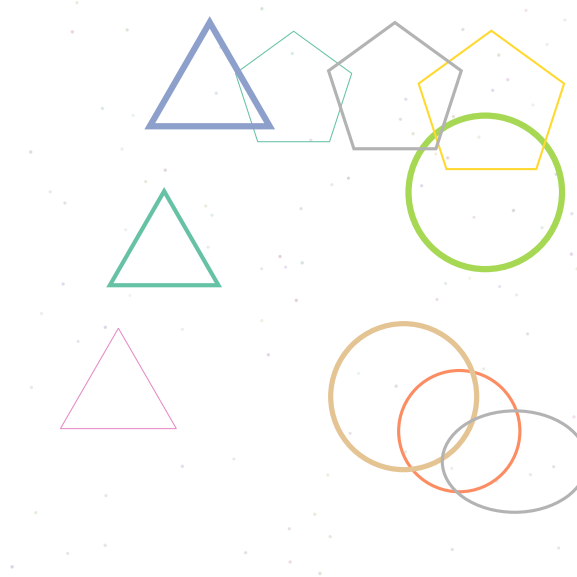[{"shape": "pentagon", "thickness": 0.5, "radius": 0.53, "center": [0.508, 0.839]}, {"shape": "triangle", "thickness": 2, "radius": 0.54, "center": [0.284, 0.56]}, {"shape": "circle", "thickness": 1.5, "radius": 0.52, "center": [0.795, 0.253]}, {"shape": "triangle", "thickness": 3, "radius": 0.6, "center": [0.363, 0.84]}, {"shape": "triangle", "thickness": 0.5, "radius": 0.58, "center": [0.205, 0.315]}, {"shape": "circle", "thickness": 3, "radius": 0.66, "center": [0.84, 0.666]}, {"shape": "pentagon", "thickness": 1, "radius": 0.66, "center": [0.851, 0.813]}, {"shape": "circle", "thickness": 2.5, "radius": 0.63, "center": [0.699, 0.312]}, {"shape": "pentagon", "thickness": 1.5, "radius": 0.6, "center": [0.684, 0.839]}, {"shape": "oval", "thickness": 1.5, "radius": 0.63, "center": [0.891, 0.2]}]